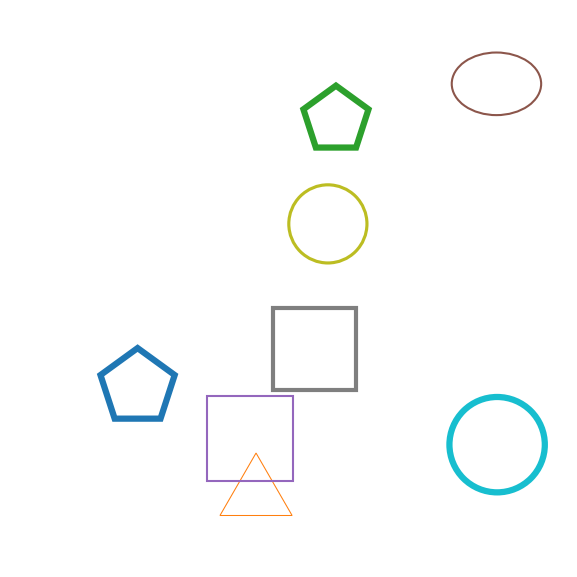[{"shape": "pentagon", "thickness": 3, "radius": 0.34, "center": [0.238, 0.329]}, {"shape": "triangle", "thickness": 0.5, "radius": 0.36, "center": [0.443, 0.143]}, {"shape": "pentagon", "thickness": 3, "radius": 0.3, "center": [0.582, 0.792]}, {"shape": "square", "thickness": 1, "radius": 0.37, "center": [0.433, 0.24]}, {"shape": "oval", "thickness": 1, "radius": 0.39, "center": [0.86, 0.854]}, {"shape": "square", "thickness": 2, "radius": 0.36, "center": [0.545, 0.395]}, {"shape": "circle", "thickness": 1.5, "radius": 0.34, "center": [0.568, 0.611]}, {"shape": "circle", "thickness": 3, "radius": 0.41, "center": [0.861, 0.229]}]